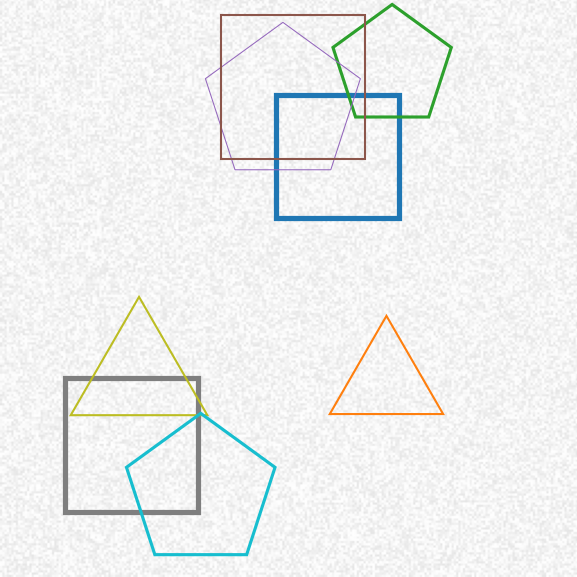[{"shape": "square", "thickness": 2.5, "radius": 0.53, "center": [0.584, 0.729]}, {"shape": "triangle", "thickness": 1, "radius": 0.57, "center": [0.669, 0.339]}, {"shape": "pentagon", "thickness": 1.5, "radius": 0.54, "center": [0.679, 0.884]}, {"shape": "pentagon", "thickness": 0.5, "radius": 0.71, "center": [0.49, 0.819]}, {"shape": "square", "thickness": 1, "radius": 0.62, "center": [0.508, 0.848]}, {"shape": "square", "thickness": 2.5, "radius": 0.58, "center": [0.228, 0.228]}, {"shape": "triangle", "thickness": 1, "radius": 0.68, "center": [0.241, 0.348]}, {"shape": "pentagon", "thickness": 1.5, "radius": 0.68, "center": [0.348, 0.148]}]